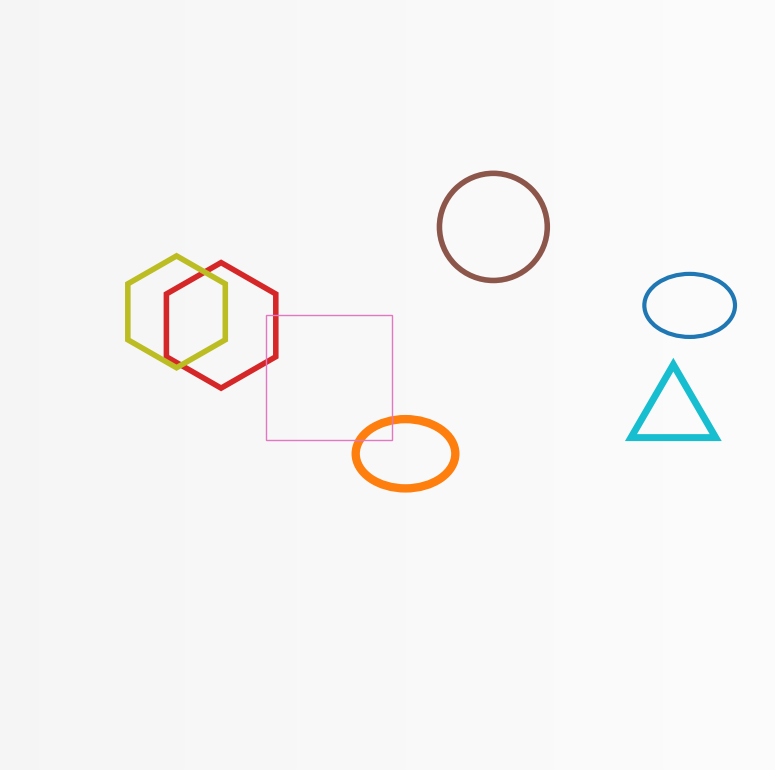[{"shape": "oval", "thickness": 1.5, "radius": 0.29, "center": [0.89, 0.603]}, {"shape": "oval", "thickness": 3, "radius": 0.32, "center": [0.523, 0.411]}, {"shape": "hexagon", "thickness": 2, "radius": 0.41, "center": [0.285, 0.577]}, {"shape": "circle", "thickness": 2, "radius": 0.35, "center": [0.637, 0.705]}, {"shape": "square", "thickness": 0.5, "radius": 0.41, "center": [0.424, 0.51]}, {"shape": "hexagon", "thickness": 2, "radius": 0.36, "center": [0.228, 0.595]}, {"shape": "triangle", "thickness": 2.5, "radius": 0.32, "center": [0.869, 0.463]}]